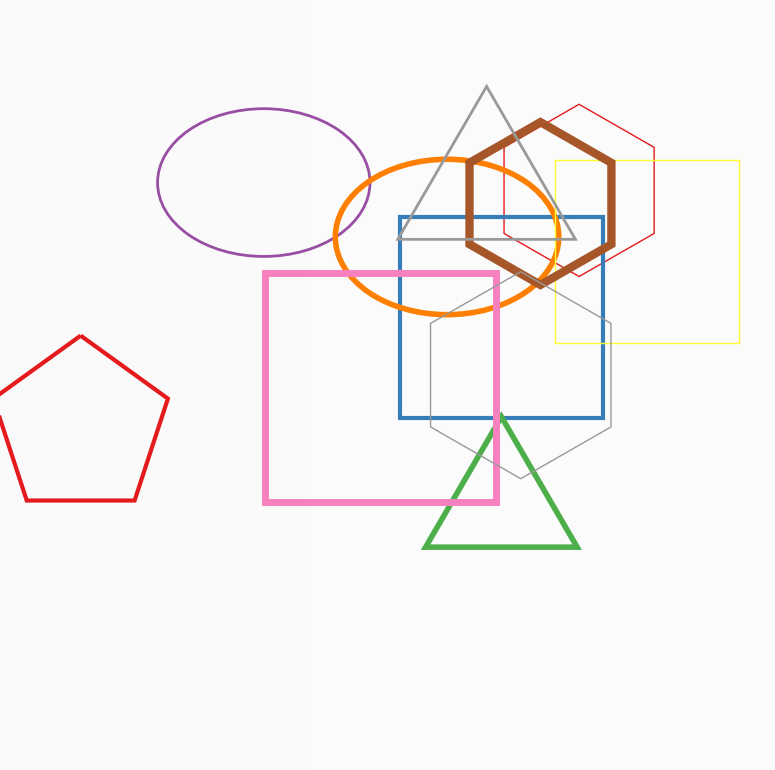[{"shape": "pentagon", "thickness": 1.5, "radius": 0.59, "center": [0.104, 0.446]}, {"shape": "hexagon", "thickness": 0.5, "radius": 0.56, "center": [0.747, 0.753]}, {"shape": "square", "thickness": 1.5, "radius": 0.65, "center": [0.647, 0.588]}, {"shape": "triangle", "thickness": 2, "radius": 0.56, "center": [0.647, 0.346]}, {"shape": "oval", "thickness": 1, "radius": 0.69, "center": [0.34, 0.763]}, {"shape": "oval", "thickness": 2, "radius": 0.72, "center": [0.577, 0.692]}, {"shape": "square", "thickness": 0.5, "radius": 0.59, "center": [0.835, 0.673]}, {"shape": "hexagon", "thickness": 3, "radius": 0.53, "center": [0.697, 0.736]}, {"shape": "square", "thickness": 2.5, "radius": 0.75, "center": [0.491, 0.497]}, {"shape": "triangle", "thickness": 1, "radius": 0.66, "center": [0.628, 0.755]}, {"shape": "hexagon", "thickness": 0.5, "radius": 0.67, "center": [0.672, 0.513]}]